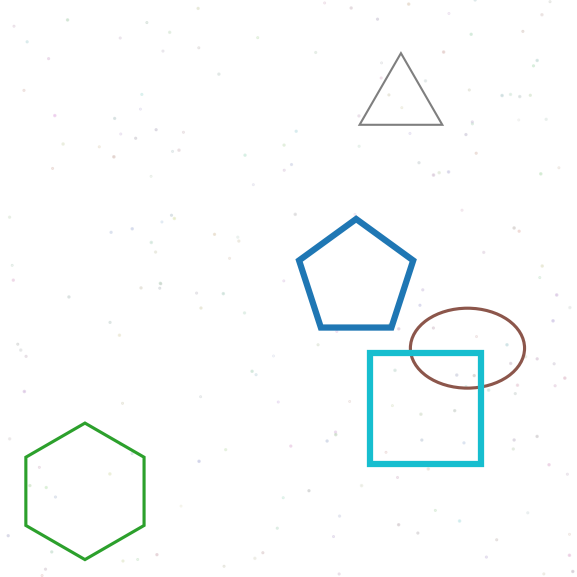[{"shape": "pentagon", "thickness": 3, "radius": 0.52, "center": [0.617, 0.516]}, {"shape": "hexagon", "thickness": 1.5, "radius": 0.59, "center": [0.147, 0.148]}, {"shape": "oval", "thickness": 1.5, "radius": 0.49, "center": [0.809, 0.396]}, {"shape": "triangle", "thickness": 1, "radius": 0.41, "center": [0.694, 0.824]}, {"shape": "square", "thickness": 3, "radius": 0.48, "center": [0.737, 0.292]}]